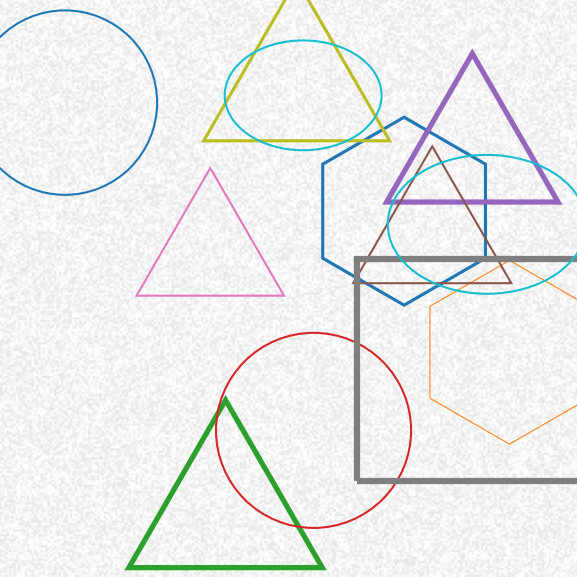[{"shape": "circle", "thickness": 1, "radius": 0.8, "center": [0.112, 0.821]}, {"shape": "hexagon", "thickness": 1.5, "radius": 0.81, "center": [0.7, 0.633]}, {"shape": "hexagon", "thickness": 0.5, "radius": 0.8, "center": [0.882, 0.389]}, {"shape": "triangle", "thickness": 2.5, "radius": 0.97, "center": [0.391, 0.113]}, {"shape": "circle", "thickness": 1, "radius": 0.84, "center": [0.543, 0.254]}, {"shape": "triangle", "thickness": 2.5, "radius": 0.86, "center": [0.818, 0.735]}, {"shape": "triangle", "thickness": 1, "radius": 0.79, "center": [0.749, 0.588]}, {"shape": "triangle", "thickness": 1, "radius": 0.74, "center": [0.364, 0.561]}, {"shape": "square", "thickness": 3, "radius": 0.96, "center": [0.809, 0.358]}, {"shape": "triangle", "thickness": 1.5, "radius": 0.93, "center": [0.514, 0.848]}, {"shape": "oval", "thickness": 1, "radius": 0.68, "center": [0.525, 0.834]}, {"shape": "oval", "thickness": 1, "radius": 0.86, "center": [0.843, 0.611]}]